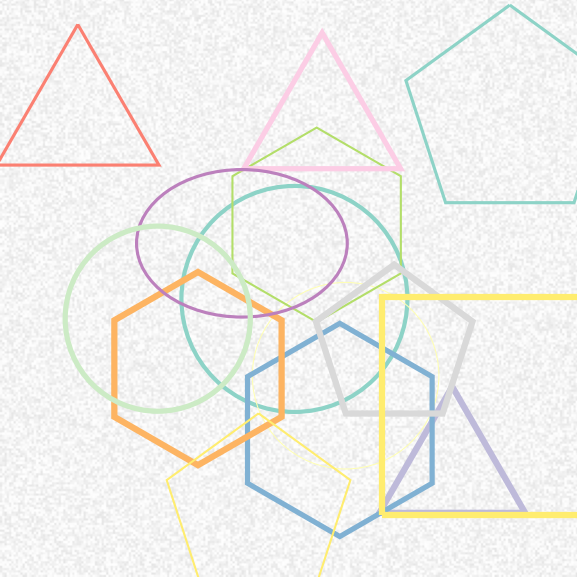[{"shape": "pentagon", "thickness": 1.5, "radius": 0.95, "center": [0.883, 0.801]}, {"shape": "circle", "thickness": 2, "radius": 0.98, "center": [0.51, 0.482]}, {"shape": "circle", "thickness": 0.5, "radius": 0.81, "center": [0.598, 0.349]}, {"shape": "triangle", "thickness": 3, "radius": 0.73, "center": [0.783, 0.184]}, {"shape": "triangle", "thickness": 1.5, "radius": 0.81, "center": [0.135, 0.794]}, {"shape": "hexagon", "thickness": 2.5, "radius": 0.92, "center": [0.588, 0.255]}, {"shape": "hexagon", "thickness": 3, "radius": 0.84, "center": [0.343, 0.361]}, {"shape": "hexagon", "thickness": 1, "radius": 0.84, "center": [0.548, 0.61]}, {"shape": "triangle", "thickness": 2.5, "radius": 0.78, "center": [0.558, 0.785]}, {"shape": "pentagon", "thickness": 3, "radius": 0.71, "center": [0.683, 0.398]}, {"shape": "oval", "thickness": 1.5, "radius": 0.91, "center": [0.419, 0.578]}, {"shape": "circle", "thickness": 2.5, "radius": 0.8, "center": [0.273, 0.447]}, {"shape": "pentagon", "thickness": 1, "radius": 0.84, "center": [0.448, 0.116]}, {"shape": "square", "thickness": 3, "radius": 0.95, "center": [0.851, 0.296]}]